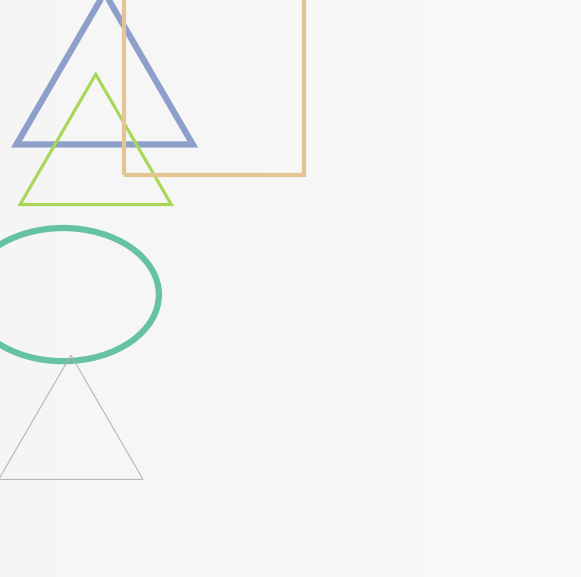[{"shape": "oval", "thickness": 3, "radius": 0.82, "center": [0.109, 0.489]}, {"shape": "triangle", "thickness": 3, "radius": 0.88, "center": [0.18, 0.837]}, {"shape": "triangle", "thickness": 1.5, "radius": 0.75, "center": [0.165, 0.72]}, {"shape": "square", "thickness": 2, "radius": 0.77, "center": [0.368, 0.852]}, {"shape": "triangle", "thickness": 0.5, "radius": 0.72, "center": [0.122, 0.241]}]